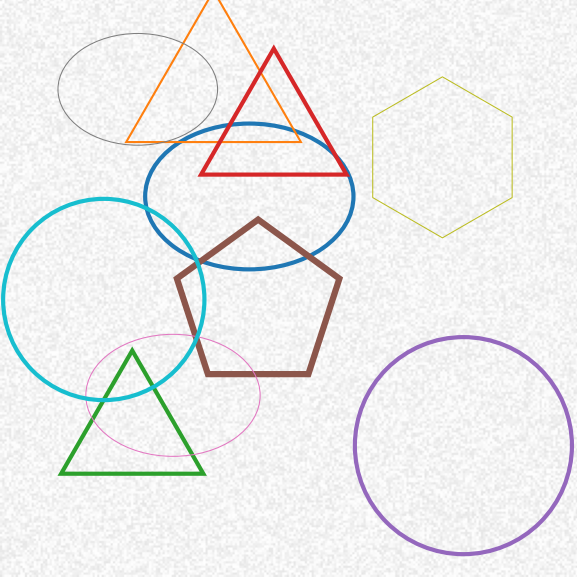[{"shape": "oval", "thickness": 2, "radius": 0.9, "center": [0.432, 0.659]}, {"shape": "triangle", "thickness": 1, "radius": 0.87, "center": [0.37, 0.84]}, {"shape": "triangle", "thickness": 2, "radius": 0.71, "center": [0.229, 0.25]}, {"shape": "triangle", "thickness": 2, "radius": 0.73, "center": [0.474, 0.77]}, {"shape": "circle", "thickness": 2, "radius": 0.94, "center": [0.802, 0.227]}, {"shape": "pentagon", "thickness": 3, "radius": 0.74, "center": [0.447, 0.471]}, {"shape": "oval", "thickness": 0.5, "radius": 0.75, "center": [0.3, 0.315]}, {"shape": "oval", "thickness": 0.5, "radius": 0.69, "center": [0.239, 0.844]}, {"shape": "hexagon", "thickness": 0.5, "radius": 0.7, "center": [0.766, 0.727]}, {"shape": "circle", "thickness": 2, "radius": 0.87, "center": [0.18, 0.481]}]